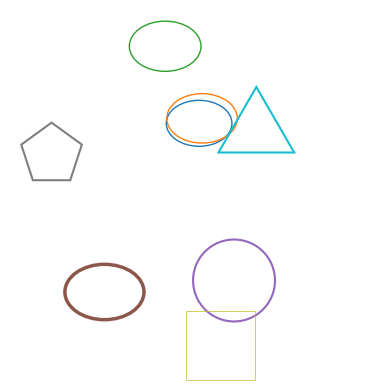[{"shape": "oval", "thickness": 1, "radius": 0.43, "center": [0.517, 0.68]}, {"shape": "oval", "thickness": 1, "radius": 0.46, "center": [0.525, 0.693]}, {"shape": "oval", "thickness": 1, "radius": 0.47, "center": [0.429, 0.88]}, {"shape": "circle", "thickness": 1.5, "radius": 0.53, "center": [0.608, 0.271]}, {"shape": "oval", "thickness": 2.5, "radius": 0.51, "center": [0.271, 0.242]}, {"shape": "pentagon", "thickness": 1.5, "radius": 0.41, "center": [0.134, 0.599]}, {"shape": "square", "thickness": 0.5, "radius": 0.45, "center": [0.572, 0.104]}, {"shape": "triangle", "thickness": 1.5, "radius": 0.57, "center": [0.666, 0.661]}]